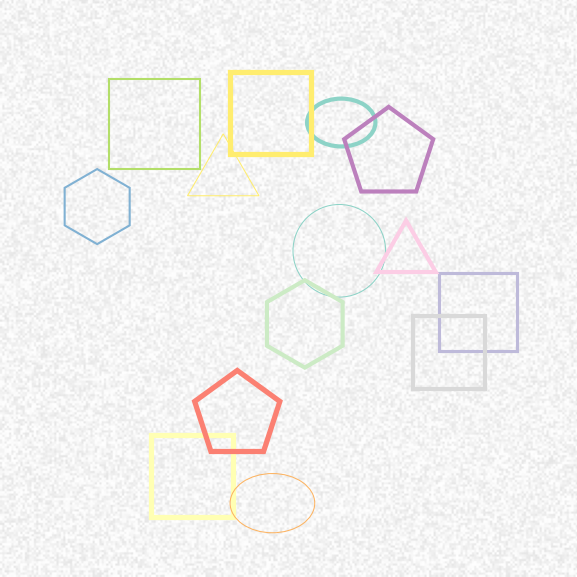[{"shape": "circle", "thickness": 0.5, "radius": 0.4, "center": [0.588, 0.565]}, {"shape": "oval", "thickness": 2, "radius": 0.3, "center": [0.591, 0.787]}, {"shape": "square", "thickness": 2.5, "radius": 0.36, "center": [0.332, 0.174]}, {"shape": "square", "thickness": 1.5, "radius": 0.34, "center": [0.828, 0.459]}, {"shape": "pentagon", "thickness": 2.5, "radius": 0.39, "center": [0.411, 0.28]}, {"shape": "hexagon", "thickness": 1, "radius": 0.33, "center": [0.168, 0.641]}, {"shape": "oval", "thickness": 0.5, "radius": 0.37, "center": [0.472, 0.128]}, {"shape": "square", "thickness": 1, "radius": 0.39, "center": [0.268, 0.784]}, {"shape": "triangle", "thickness": 2, "radius": 0.3, "center": [0.703, 0.558]}, {"shape": "square", "thickness": 2, "radius": 0.31, "center": [0.777, 0.389]}, {"shape": "pentagon", "thickness": 2, "radius": 0.41, "center": [0.673, 0.733]}, {"shape": "hexagon", "thickness": 2, "radius": 0.38, "center": [0.528, 0.438]}, {"shape": "triangle", "thickness": 0.5, "radius": 0.36, "center": [0.387, 0.696]}, {"shape": "square", "thickness": 2.5, "radius": 0.35, "center": [0.468, 0.804]}]